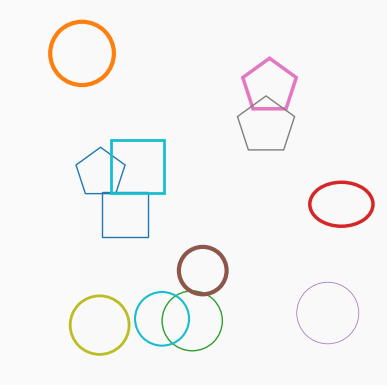[{"shape": "pentagon", "thickness": 1, "radius": 0.33, "center": [0.259, 0.551]}, {"shape": "square", "thickness": 1, "radius": 0.29, "center": [0.322, 0.443]}, {"shape": "circle", "thickness": 3, "radius": 0.41, "center": [0.212, 0.861]}, {"shape": "circle", "thickness": 1, "radius": 0.39, "center": [0.496, 0.167]}, {"shape": "oval", "thickness": 2.5, "radius": 0.41, "center": [0.881, 0.47]}, {"shape": "circle", "thickness": 0.5, "radius": 0.4, "center": [0.846, 0.187]}, {"shape": "circle", "thickness": 3, "radius": 0.31, "center": [0.523, 0.297]}, {"shape": "pentagon", "thickness": 2.5, "radius": 0.36, "center": [0.696, 0.776]}, {"shape": "pentagon", "thickness": 1, "radius": 0.39, "center": [0.687, 0.673]}, {"shape": "circle", "thickness": 2, "radius": 0.38, "center": [0.257, 0.156]}, {"shape": "square", "thickness": 2, "radius": 0.34, "center": [0.355, 0.568]}, {"shape": "circle", "thickness": 1.5, "radius": 0.35, "center": [0.418, 0.172]}]